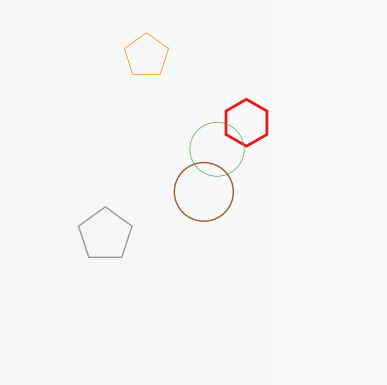[{"shape": "hexagon", "thickness": 2, "radius": 0.3, "center": [0.636, 0.681]}, {"shape": "circle", "thickness": 0.5, "radius": 0.35, "center": [0.56, 0.612]}, {"shape": "pentagon", "thickness": 0.5, "radius": 0.3, "center": [0.378, 0.855]}, {"shape": "circle", "thickness": 1, "radius": 0.38, "center": [0.526, 0.502]}, {"shape": "pentagon", "thickness": 1, "radius": 0.36, "center": [0.272, 0.39]}]